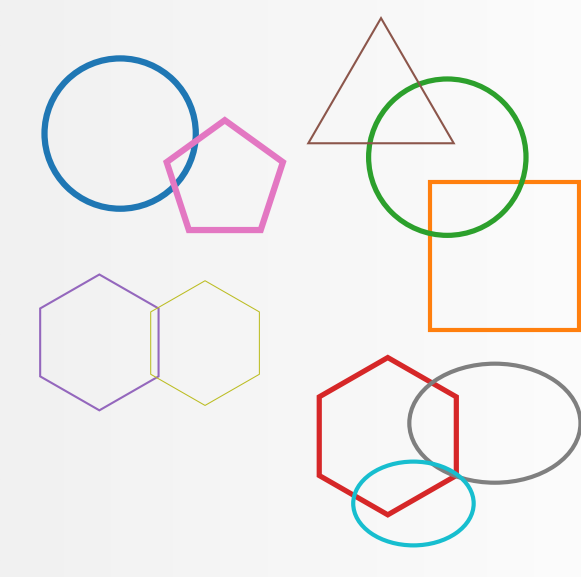[{"shape": "circle", "thickness": 3, "radius": 0.65, "center": [0.207, 0.768]}, {"shape": "square", "thickness": 2, "radius": 0.64, "center": [0.868, 0.556]}, {"shape": "circle", "thickness": 2.5, "radius": 0.68, "center": [0.77, 0.727]}, {"shape": "hexagon", "thickness": 2.5, "radius": 0.68, "center": [0.667, 0.244]}, {"shape": "hexagon", "thickness": 1, "radius": 0.59, "center": [0.171, 0.406]}, {"shape": "triangle", "thickness": 1, "radius": 0.72, "center": [0.656, 0.823]}, {"shape": "pentagon", "thickness": 3, "radius": 0.53, "center": [0.387, 0.686]}, {"shape": "oval", "thickness": 2, "radius": 0.74, "center": [0.851, 0.266]}, {"shape": "hexagon", "thickness": 0.5, "radius": 0.54, "center": [0.353, 0.405]}, {"shape": "oval", "thickness": 2, "radius": 0.52, "center": [0.711, 0.127]}]